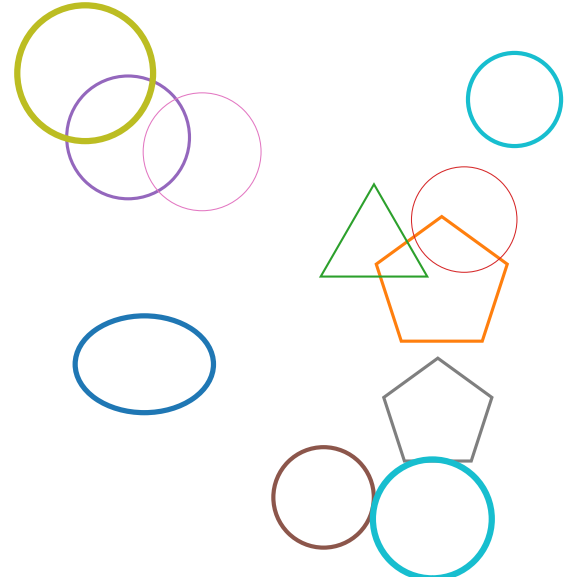[{"shape": "oval", "thickness": 2.5, "radius": 0.6, "center": [0.25, 0.368]}, {"shape": "pentagon", "thickness": 1.5, "radius": 0.6, "center": [0.765, 0.505]}, {"shape": "triangle", "thickness": 1, "radius": 0.53, "center": [0.648, 0.574]}, {"shape": "circle", "thickness": 0.5, "radius": 0.46, "center": [0.804, 0.619]}, {"shape": "circle", "thickness": 1.5, "radius": 0.53, "center": [0.222, 0.761]}, {"shape": "circle", "thickness": 2, "radius": 0.43, "center": [0.56, 0.138]}, {"shape": "circle", "thickness": 0.5, "radius": 0.51, "center": [0.35, 0.736]}, {"shape": "pentagon", "thickness": 1.5, "radius": 0.49, "center": [0.758, 0.28]}, {"shape": "circle", "thickness": 3, "radius": 0.59, "center": [0.148, 0.872]}, {"shape": "circle", "thickness": 3, "radius": 0.51, "center": [0.749, 0.101]}, {"shape": "circle", "thickness": 2, "radius": 0.4, "center": [0.891, 0.827]}]